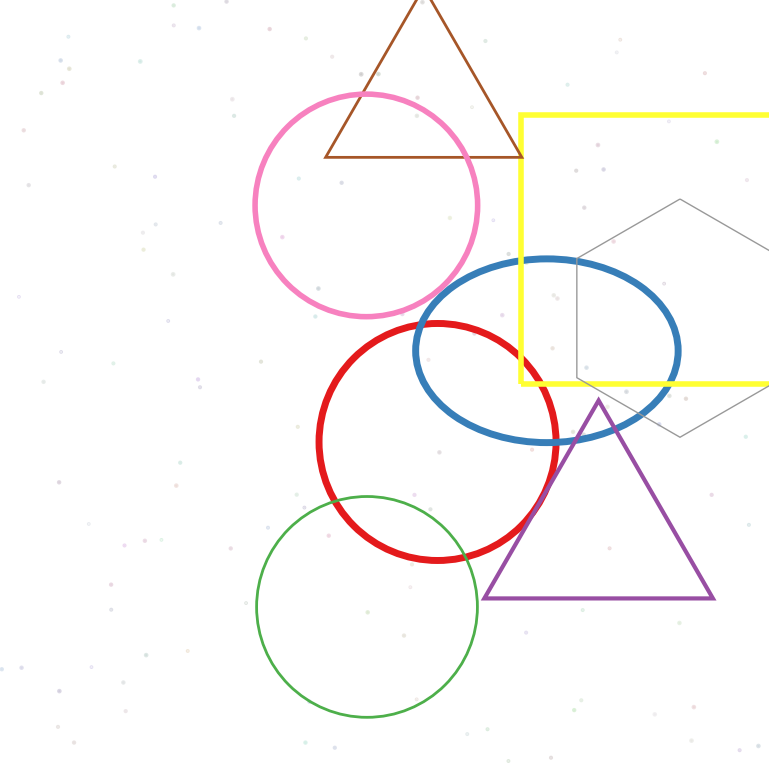[{"shape": "circle", "thickness": 2.5, "radius": 0.77, "center": [0.568, 0.426]}, {"shape": "oval", "thickness": 2.5, "radius": 0.85, "center": [0.71, 0.544]}, {"shape": "circle", "thickness": 1, "radius": 0.72, "center": [0.477, 0.212]}, {"shape": "triangle", "thickness": 1.5, "radius": 0.86, "center": [0.777, 0.309]}, {"shape": "square", "thickness": 2, "radius": 0.87, "center": [0.851, 0.676]}, {"shape": "triangle", "thickness": 1, "radius": 0.74, "center": [0.55, 0.869]}, {"shape": "circle", "thickness": 2, "radius": 0.72, "center": [0.476, 0.733]}, {"shape": "hexagon", "thickness": 0.5, "radius": 0.77, "center": [0.883, 0.587]}]